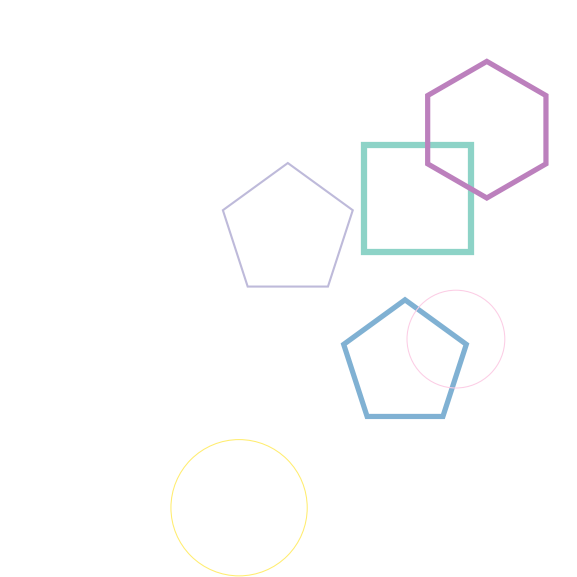[{"shape": "square", "thickness": 3, "radius": 0.46, "center": [0.723, 0.655]}, {"shape": "pentagon", "thickness": 1, "radius": 0.59, "center": [0.498, 0.599]}, {"shape": "pentagon", "thickness": 2.5, "radius": 0.56, "center": [0.701, 0.368]}, {"shape": "circle", "thickness": 0.5, "radius": 0.42, "center": [0.789, 0.412]}, {"shape": "hexagon", "thickness": 2.5, "radius": 0.59, "center": [0.843, 0.775]}, {"shape": "circle", "thickness": 0.5, "radius": 0.59, "center": [0.414, 0.12]}]